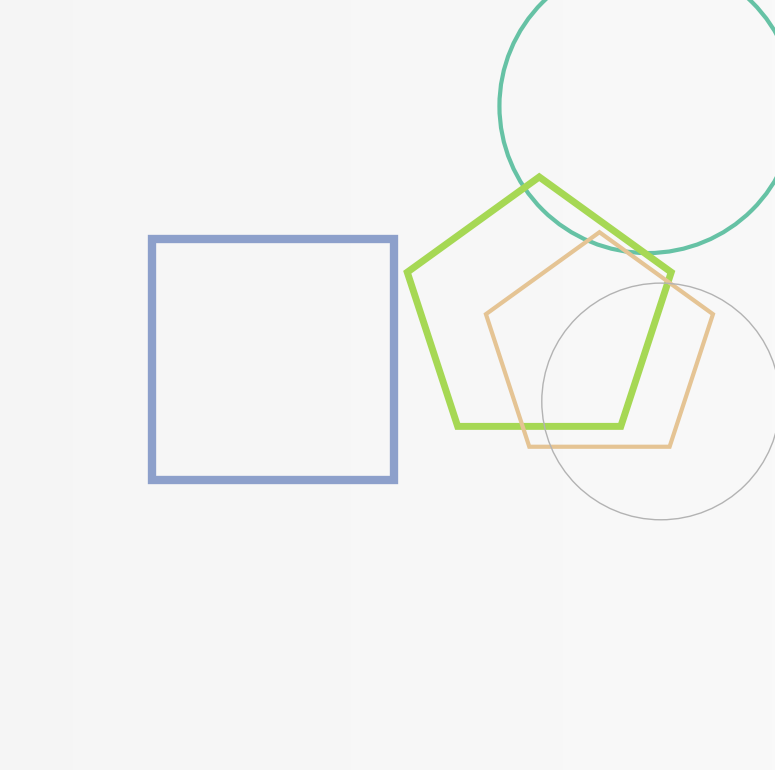[{"shape": "circle", "thickness": 1.5, "radius": 0.95, "center": [0.835, 0.862]}, {"shape": "square", "thickness": 3, "radius": 0.78, "center": [0.352, 0.533]}, {"shape": "pentagon", "thickness": 2.5, "radius": 0.9, "center": [0.696, 0.591]}, {"shape": "pentagon", "thickness": 1.5, "radius": 0.77, "center": [0.773, 0.544]}, {"shape": "circle", "thickness": 0.5, "radius": 0.77, "center": [0.853, 0.479]}]